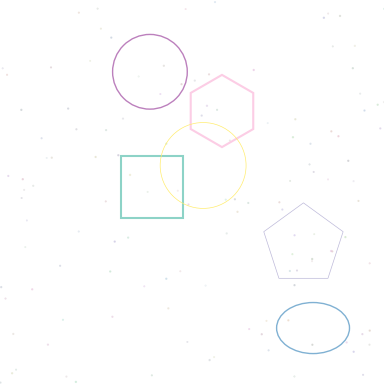[{"shape": "square", "thickness": 1.5, "radius": 0.4, "center": [0.396, 0.515]}, {"shape": "pentagon", "thickness": 0.5, "radius": 0.54, "center": [0.788, 0.365]}, {"shape": "oval", "thickness": 1, "radius": 0.47, "center": [0.813, 0.148]}, {"shape": "hexagon", "thickness": 1.5, "radius": 0.47, "center": [0.577, 0.712]}, {"shape": "circle", "thickness": 1, "radius": 0.48, "center": [0.389, 0.814]}, {"shape": "circle", "thickness": 0.5, "radius": 0.56, "center": [0.528, 0.57]}]